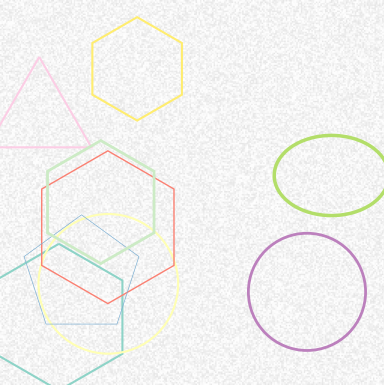[{"shape": "hexagon", "thickness": 1.5, "radius": 0.95, "center": [0.153, 0.176]}, {"shape": "circle", "thickness": 1.5, "radius": 0.91, "center": [0.281, 0.263]}, {"shape": "hexagon", "thickness": 1, "radius": 0.99, "center": [0.28, 0.41]}, {"shape": "pentagon", "thickness": 0.5, "radius": 0.78, "center": [0.212, 0.285]}, {"shape": "oval", "thickness": 2.5, "radius": 0.74, "center": [0.861, 0.544]}, {"shape": "triangle", "thickness": 1.5, "radius": 0.78, "center": [0.102, 0.696]}, {"shape": "circle", "thickness": 2, "radius": 0.76, "center": [0.797, 0.242]}, {"shape": "hexagon", "thickness": 2, "radius": 0.8, "center": [0.262, 0.475]}, {"shape": "hexagon", "thickness": 1.5, "radius": 0.67, "center": [0.356, 0.821]}]